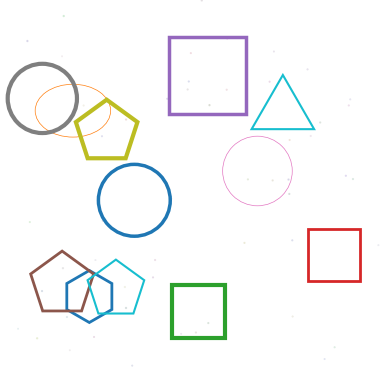[{"shape": "hexagon", "thickness": 2, "radius": 0.34, "center": [0.232, 0.23]}, {"shape": "circle", "thickness": 2.5, "radius": 0.47, "center": [0.349, 0.48]}, {"shape": "oval", "thickness": 0.5, "radius": 0.49, "center": [0.189, 0.713]}, {"shape": "square", "thickness": 3, "radius": 0.34, "center": [0.516, 0.19]}, {"shape": "square", "thickness": 2, "radius": 0.34, "center": [0.867, 0.337]}, {"shape": "square", "thickness": 2.5, "radius": 0.5, "center": [0.539, 0.804]}, {"shape": "pentagon", "thickness": 2, "radius": 0.43, "center": [0.161, 0.262]}, {"shape": "circle", "thickness": 0.5, "radius": 0.45, "center": [0.669, 0.556]}, {"shape": "circle", "thickness": 3, "radius": 0.45, "center": [0.11, 0.744]}, {"shape": "pentagon", "thickness": 3, "radius": 0.42, "center": [0.277, 0.657]}, {"shape": "triangle", "thickness": 1.5, "radius": 0.47, "center": [0.735, 0.711]}, {"shape": "pentagon", "thickness": 1.5, "radius": 0.39, "center": [0.301, 0.248]}]